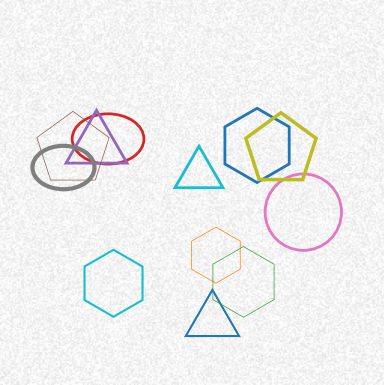[{"shape": "triangle", "thickness": 1.5, "radius": 0.4, "center": [0.552, 0.167]}, {"shape": "hexagon", "thickness": 2, "radius": 0.48, "center": [0.668, 0.622]}, {"shape": "hexagon", "thickness": 0.5, "radius": 0.36, "center": [0.561, 0.337]}, {"shape": "hexagon", "thickness": 0.5, "radius": 0.46, "center": [0.632, 0.268]}, {"shape": "oval", "thickness": 2, "radius": 0.47, "center": [0.281, 0.639]}, {"shape": "triangle", "thickness": 2, "radius": 0.46, "center": [0.251, 0.622]}, {"shape": "pentagon", "thickness": 0.5, "radius": 0.49, "center": [0.19, 0.612]}, {"shape": "circle", "thickness": 2, "radius": 0.5, "center": [0.788, 0.449]}, {"shape": "oval", "thickness": 3, "radius": 0.4, "center": [0.165, 0.565]}, {"shape": "pentagon", "thickness": 2.5, "radius": 0.48, "center": [0.73, 0.611]}, {"shape": "hexagon", "thickness": 1.5, "radius": 0.43, "center": [0.295, 0.264]}, {"shape": "triangle", "thickness": 2, "radius": 0.36, "center": [0.517, 0.548]}]